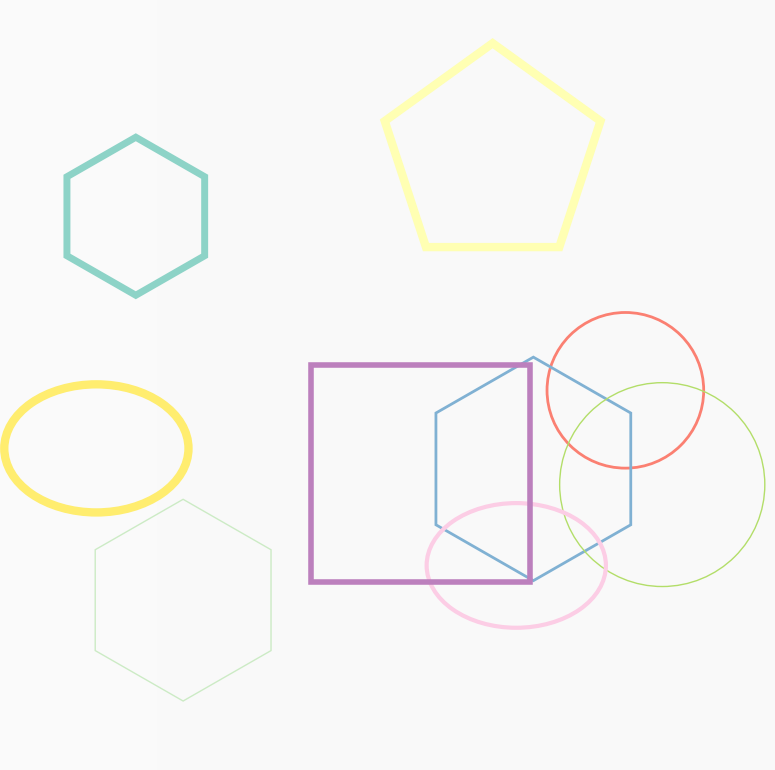[{"shape": "hexagon", "thickness": 2.5, "radius": 0.51, "center": [0.175, 0.719]}, {"shape": "pentagon", "thickness": 3, "radius": 0.73, "center": [0.636, 0.798]}, {"shape": "circle", "thickness": 1, "radius": 0.51, "center": [0.807, 0.493]}, {"shape": "hexagon", "thickness": 1, "radius": 0.73, "center": [0.688, 0.391]}, {"shape": "circle", "thickness": 0.5, "radius": 0.66, "center": [0.854, 0.371]}, {"shape": "oval", "thickness": 1.5, "radius": 0.58, "center": [0.666, 0.266]}, {"shape": "square", "thickness": 2, "radius": 0.7, "center": [0.543, 0.385]}, {"shape": "hexagon", "thickness": 0.5, "radius": 0.65, "center": [0.236, 0.221]}, {"shape": "oval", "thickness": 3, "radius": 0.59, "center": [0.124, 0.418]}]